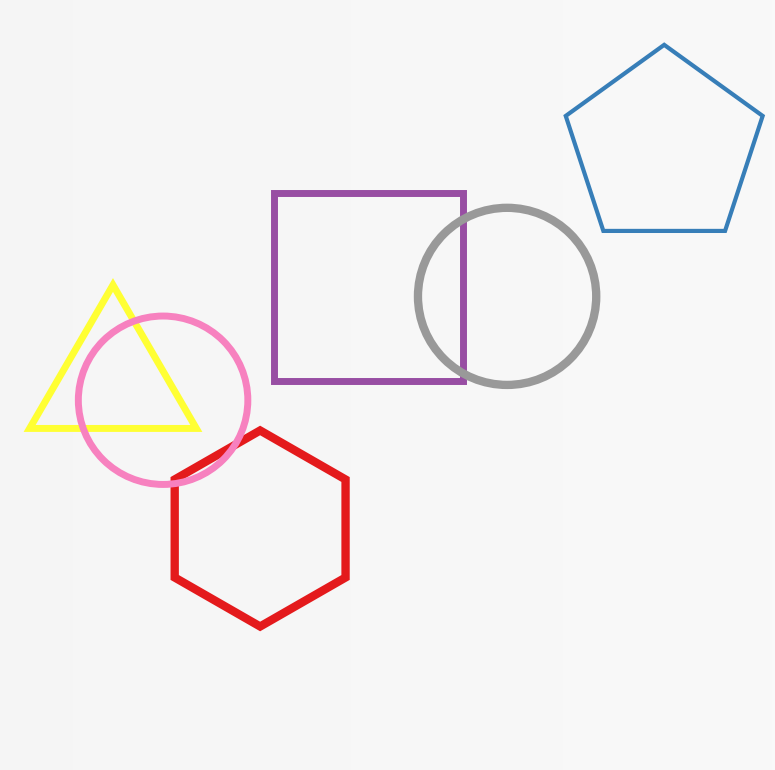[{"shape": "hexagon", "thickness": 3, "radius": 0.64, "center": [0.336, 0.314]}, {"shape": "pentagon", "thickness": 1.5, "radius": 0.67, "center": [0.857, 0.808]}, {"shape": "square", "thickness": 2.5, "radius": 0.61, "center": [0.476, 0.627]}, {"shape": "triangle", "thickness": 2.5, "radius": 0.62, "center": [0.146, 0.506]}, {"shape": "circle", "thickness": 2.5, "radius": 0.55, "center": [0.21, 0.48]}, {"shape": "circle", "thickness": 3, "radius": 0.58, "center": [0.654, 0.615]}]